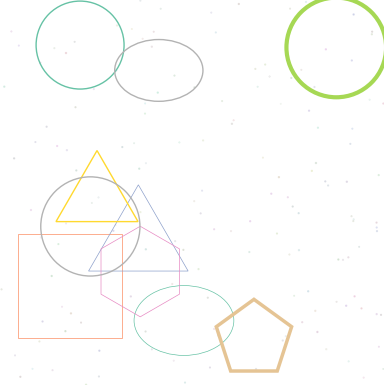[{"shape": "oval", "thickness": 0.5, "radius": 0.65, "center": [0.478, 0.168]}, {"shape": "circle", "thickness": 1, "radius": 0.57, "center": [0.208, 0.883]}, {"shape": "square", "thickness": 0.5, "radius": 0.67, "center": [0.182, 0.257]}, {"shape": "triangle", "thickness": 0.5, "radius": 0.75, "center": [0.359, 0.371]}, {"shape": "hexagon", "thickness": 0.5, "radius": 0.59, "center": [0.364, 0.295]}, {"shape": "circle", "thickness": 3, "radius": 0.65, "center": [0.873, 0.877]}, {"shape": "triangle", "thickness": 1, "radius": 0.62, "center": [0.252, 0.486]}, {"shape": "pentagon", "thickness": 2.5, "radius": 0.51, "center": [0.66, 0.12]}, {"shape": "circle", "thickness": 1, "radius": 0.64, "center": [0.235, 0.412]}, {"shape": "oval", "thickness": 1, "radius": 0.57, "center": [0.413, 0.817]}]